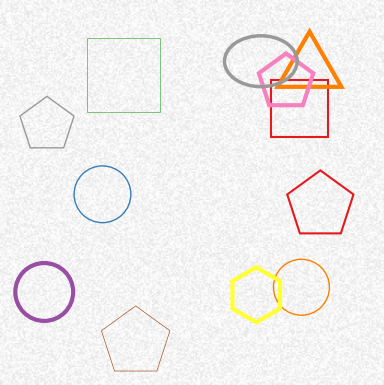[{"shape": "pentagon", "thickness": 1.5, "radius": 0.45, "center": [0.832, 0.467]}, {"shape": "square", "thickness": 1.5, "radius": 0.37, "center": [0.779, 0.718]}, {"shape": "circle", "thickness": 1, "radius": 0.37, "center": [0.266, 0.495]}, {"shape": "square", "thickness": 0.5, "radius": 0.48, "center": [0.32, 0.805]}, {"shape": "circle", "thickness": 3, "radius": 0.38, "center": [0.115, 0.242]}, {"shape": "circle", "thickness": 1, "radius": 0.36, "center": [0.783, 0.254]}, {"shape": "triangle", "thickness": 3, "radius": 0.48, "center": [0.804, 0.822]}, {"shape": "hexagon", "thickness": 3, "radius": 0.36, "center": [0.666, 0.234]}, {"shape": "pentagon", "thickness": 0.5, "radius": 0.47, "center": [0.352, 0.112]}, {"shape": "pentagon", "thickness": 3, "radius": 0.37, "center": [0.743, 0.787]}, {"shape": "pentagon", "thickness": 1, "radius": 0.37, "center": [0.122, 0.676]}, {"shape": "oval", "thickness": 2.5, "radius": 0.47, "center": [0.678, 0.841]}]